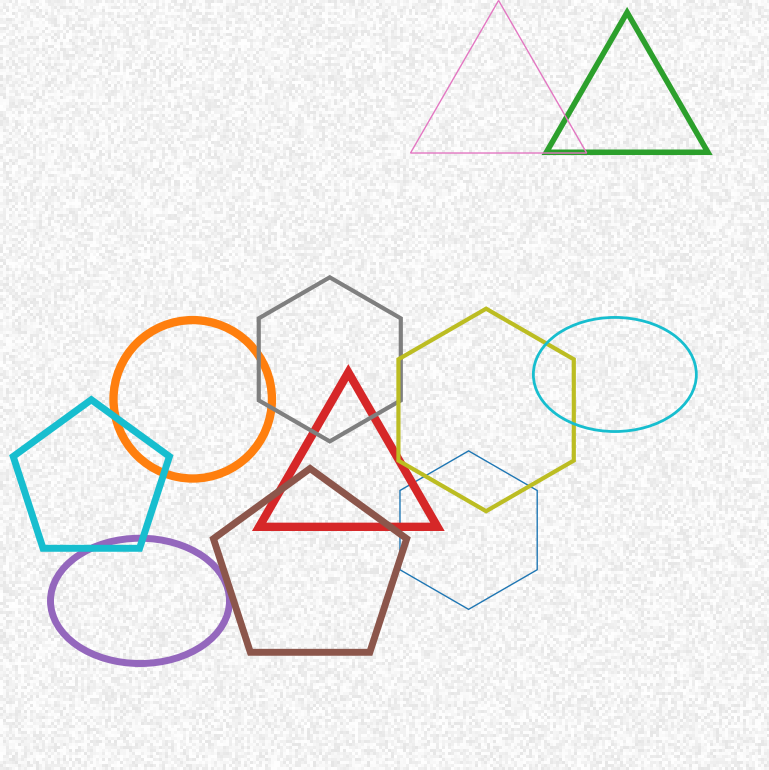[{"shape": "hexagon", "thickness": 0.5, "radius": 0.51, "center": [0.609, 0.312]}, {"shape": "circle", "thickness": 3, "radius": 0.51, "center": [0.25, 0.481]}, {"shape": "triangle", "thickness": 2, "radius": 0.61, "center": [0.814, 0.863]}, {"shape": "triangle", "thickness": 3, "radius": 0.67, "center": [0.452, 0.383]}, {"shape": "oval", "thickness": 2.5, "radius": 0.58, "center": [0.182, 0.22]}, {"shape": "pentagon", "thickness": 2.5, "radius": 0.66, "center": [0.403, 0.26]}, {"shape": "triangle", "thickness": 0.5, "radius": 0.66, "center": [0.648, 0.867]}, {"shape": "hexagon", "thickness": 1.5, "radius": 0.53, "center": [0.428, 0.533]}, {"shape": "hexagon", "thickness": 1.5, "radius": 0.66, "center": [0.631, 0.468]}, {"shape": "pentagon", "thickness": 2.5, "radius": 0.53, "center": [0.119, 0.374]}, {"shape": "oval", "thickness": 1, "radius": 0.53, "center": [0.799, 0.514]}]